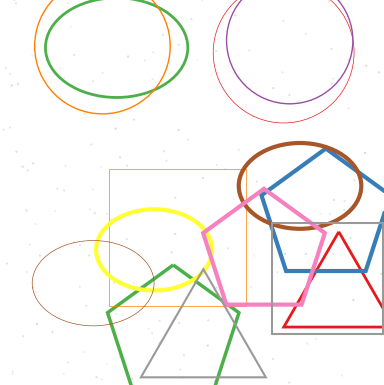[{"shape": "triangle", "thickness": 2, "radius": 0.83, "center": [0.88, 0.233]}, {"shape": "circle", "thickness": 0.5, "radius": 0.91, "center": [0.737, 0.864]}, {"shape": "pentagon", "thickness": 3, "radius": 0.88, "center": [0.846, 0.438]}, {"shape": "pentagon", "thickness": 2.5, "radius": 0.9, "center": [0.45, 0.132]}, {"shape": "oval", "thickness": 2, "radius": 0.92, "center": [0.303, 0.876]}, {"shape": "circle", "thickness": 1, "radius": 0.82, "center": [0.753, 0.894]}, {"shape": "square", "thickness": 0.5, "radius": 0.89, "center": [0.461, 0.383]}, {"shape": "circle", "thickness": 1, "radius": 0.88, "center": [0.266, 0.88]}, {"shape": "oval", "thickness": 3, "radius": 0.75, "center": [0.4, 0.351]}, {"shape": "oval", "thickness": 0.5, "radius": 0.79, "center": [0.242, 0.264]}, {"shape": "oval", "thickness": 3, "radius": 0.8, "center": [0.779, 0.517]}, {"shape": "pentagon", "thickness": 3, "radius": 0.83, "center": [0.686, 0.343]}, {"shape": "square", "thickness": 1.5, "radius": 0.72, "center": [0.85, 0.276]}, {"shape": "triangle", "thickness": 1.5, "radius": 0.94, "center": [0.528, 0.114]}]